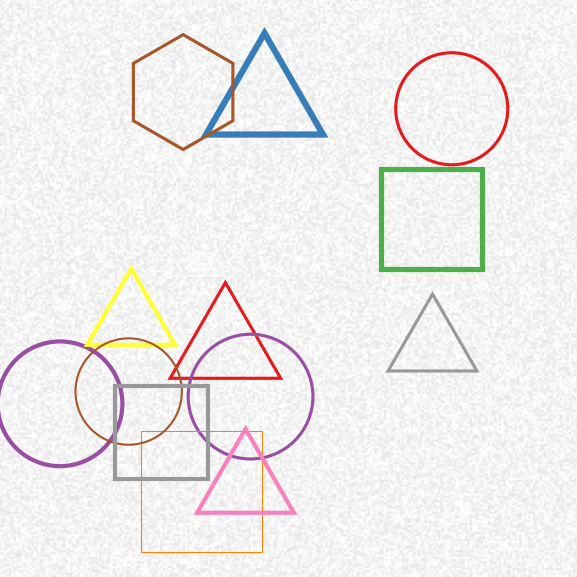[{"shape": "circle", "thickness": 1.5, "radius": 0.49, "center": [0.782, 0.811]}, {"shape": "triangle", "thickness": 1.5, "radius": 0.55, "center": [0.39, 0.399]}, {"shape": "triangle", "thickness": 3, "radius": 0.59, "center": [0.458, 0.825]}, {"shape": "square", "thickness": 2.5, "radius": 0.43, "center": [0.747, 0.62]}, {"shape": "circle", "thickness": 1.5, "radius": 0.54, "center": [0.434, 0.312]}, {"shape": "circle", "thickness": 2, "radius": 0.54, "center": [0.104, 0.3]}, {"shape": "square", "thickness": 0.5, "radius": 0.52, "center": [0.348, 0.149]}, {"shape": "triangle", "thickness": 2, "radius": 0.44, "center": [0.227, 0.446]}, {"shape": "hexagon", "thickness": 1.5, "radius": 0.5, "center": [0.317, 0.84]}, {"shape": "circle", "thickness": 1, "radius": 0.46, "center": [0.223, 0.321]}, {"shape": "triangle", "thickness": 2, "radius": 0.48, "center": [0.425, 0.16]}, {"shape": "square", "thickness": 2, "radius": 0.4, "center": [0.279, 0.25]}, {"shape": "triangle", "thickness": 1.5, "radius": 0.44, "center": [0.749, 0.401]}]